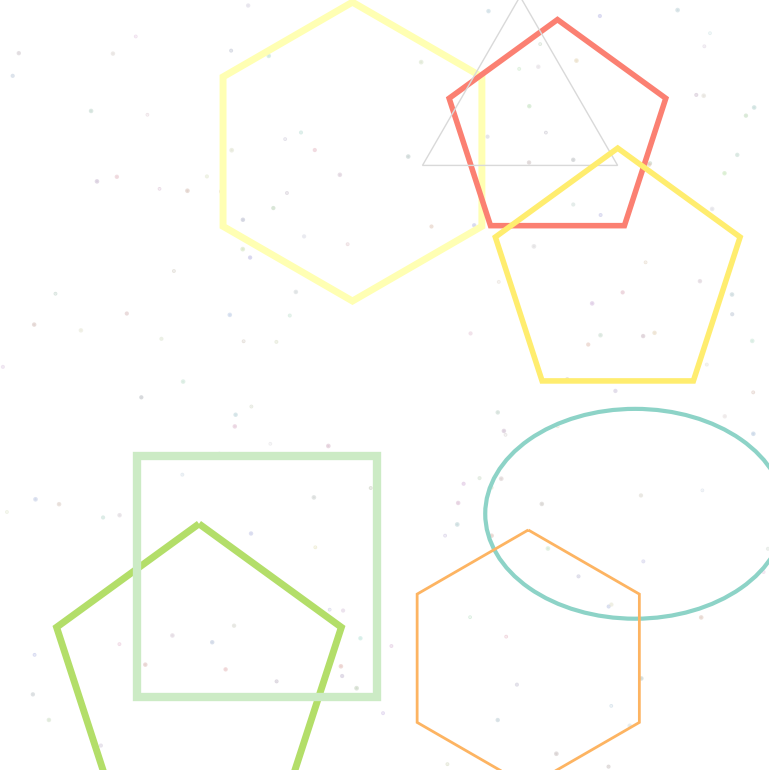[{"shape": "oval", "thickness": 1.5, "radius": 0.97, "center": [0.825, 0.333]}, {"shape": "hexagon", "thickness": 2.5, "radius": 0.97, "center": [0.458, 0.803]}, {"shape": "pentagon", "thickness": 2, "radius": 0.74, "center": [0.724, 0.827]}, {"shape": "hexagon", "thickness": 1, "radius": 0.83, "center": [0.686, 0.145]}, {"shape": "pentagon", "thickness": 2.5, "radius": 0.97, "center": [0.258, 0.125]}, {"shape": "triangle", "thickness": 0.5, "radius": 0.73, "center": [0.675, 0.858]}, {"shape": "square", "thickness": 3, "radius": 0.78, "center": [0.334, 0.251]}, {"shape": "pentagon", "thickness": 2, "radius": 0.84, "center": [0.802, 0.64]}]